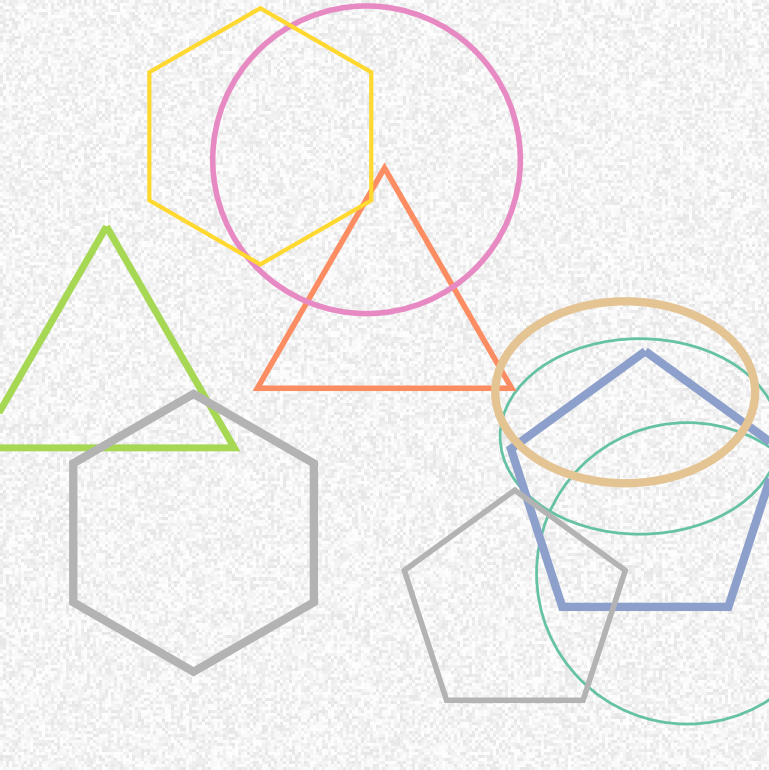[{"shape": "circle", "thickness": 1, "radius": 0.98, "center": [0.893, 0.255]}, {"shape": "oval", "thickness": 1, "radius": 0.91, "center": [0.831, 0.433]}, {"shape": "triangle", "thickness": 2, "radius": 0.95, "center": [0.499, 0.591]}, {"shape": "pentagon", "thickness": 3, "radius": 0.92, "center": [0.838, 0.36]}, {"shape": "circle", "thickness": 2, "radius": 1.0, "center": [0.476, 0.793]}, {"shape": "triangle", "thickness": 2.5, "radius": 0.96, "center": [0.138, 0.514]}, {"shape": "hexagon", "thickness": 1.5, "radius": 0.83, "center": [0.338, 0.823]}, {"shape": "oval", "thickness": 3, "radius": 0.84, "center": [0.812, 0.491]}, {"shape": "pentagon", "thickness": 2, "radius": 0.75, "center": [0.669, 0.213]}, {"shape": "hexagon", "thickness": 3, "radius": 0.9, "center": [0.251, 0.308]}]